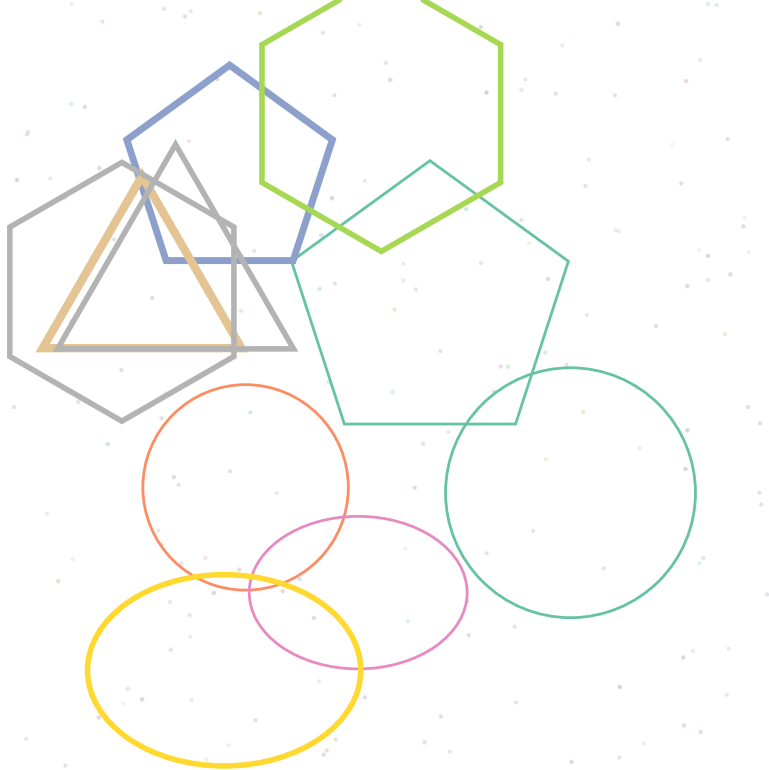[{"shape": "pentagon", "thickness": 1, "radius": 0.95, "center": [0.558, 0.602]}, {"shape": "circle", "thickness": 1, "radius": 0.81, "center": [0.741, 0.36]}, {"shape": "circle", "thickness": 1, "radius": 0.67, "center": [0.319, 0.367]}, {"shape": "pentagon", "thickness": 2.5, "radius": 0.7, "center": [0.298, 0.775]}, {"shape": "oval", "thickness": 1, "radius": 0.71, "center": [0.465, 0.23]}, {"shape": "hexagon", "thickness": 2, "radius": 0.89, "center": [0.495, 0.853]}, {"shape": "oval", "thickness": 2, "radius": 0.89, "center": [0.291, 0.129]}, {"shape": "triangle", "thickness": 3, "radius": 0.75, "center": [0.184, 0.622]}, {"shape": "triangle", "thickness": 2, "radius": 0.88, "center": [0.228, 0.635]}, {"shape": "hexagon", "thickness": 2, "radius": 0.84, "center": [0.158, 0.621]}]